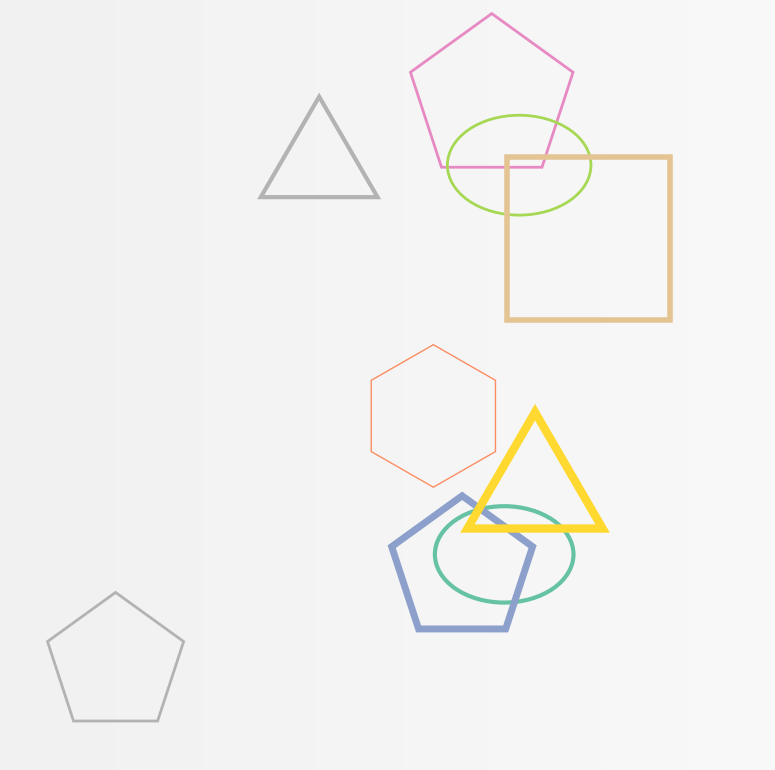[{"shape": "oval", "thickness": 1.5, "radius": 0.45, "center": [0.651, 0.28]}, {"shape": "hexagon", "thickness": 0.5, "radius": 0.46, "center": [0.559, 0.46]}, {"shape": "pentagon", "thickness": 2.5, "radius": 0.48, "center": [0.596, 0.261]}, {"shape": "pentagon", "thickness": 1, "radius": 0.55, "center": [0.635, 0.872]}, {"shape": "oval", "thickness": 1, "radius": 0.46, "center": [0.67, 0.785]}, {"shape": "triangle", "thickness": 3, "radius": 0.5, "center": [0.69, 0.364]}, {"shape": "square", "thickness": 2, "radius": 0.53, "center": [0.759, 0.691]}, {"shape": "triangle", "thickness": 1.5, "radius": 0.43, "center": [0.412, 0.787]}, {"shape": "pentagon", "thickness": 1, "radius": 0.46, "center": [0.149, 0.138]}]